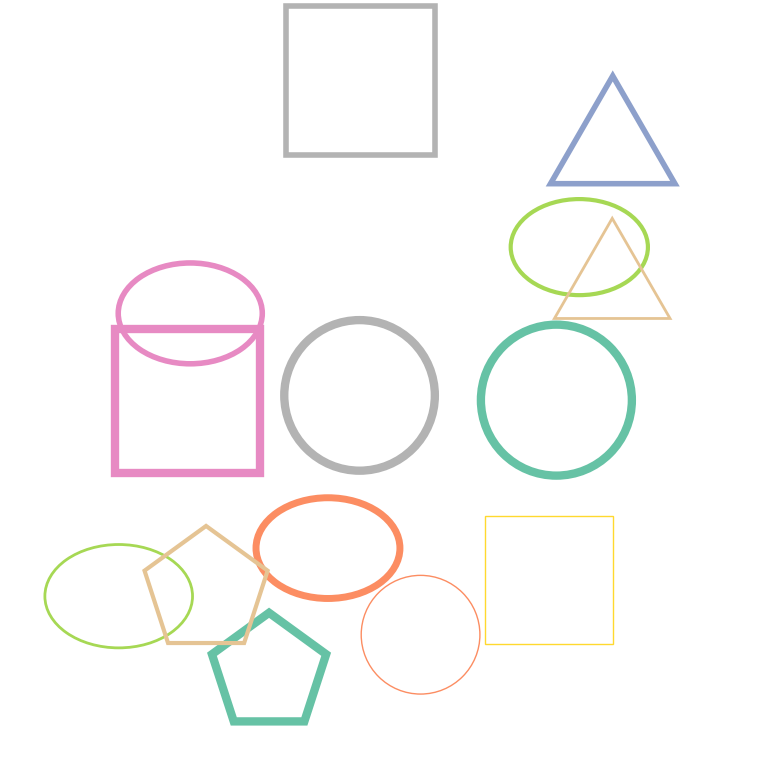[{"shape": "pentagon", "thickness": 3, "radius": 0.39, "center": [0.349, 0.126]}, {"shape": "circle", "thickness": 3, "radius": 0.49, "center": [0.723, 0.48]}, {"shape": "circle", "thickness": 0.5, "radius": 0.39, "center": [0.546, 0.176]}, {"shape": "oval", "thickness": 2.5, "radius": 0.47, "center": [0.426, 0.288]}, {"shape": "triangle", "thickness": 2, "radius": 0.47, "center": [0.796, 0.808]}, {"shape": "square", "thickness": 3, "radius": 0.47, "center": [0.244, 0.479]}, {"shape": "oval", "thickness": 2, "radius": 0.47, "center": [0.247, 0.593]}, {"shape": "oval", "thickness": 1.5, "radius": 0.45, "center": [0.752, 0.679]}, {"shape": "oval", "thickness": 1, "radius": 0.48, "center": [0.154, 0.226]}, {"shape": "square", "thickness": 0.5, "radius": 0.42, "center": [0.713, 0.247]}, {"shape": "pentagon", "thickness": 1.5, "radius": 0.42, "center": [0.268, 0.233]}, {"shape": "triangle", "thickness": 1, "radius": 0.43, "center": [0.795, 0.63]}, {"shape": "square", "thickness": 2, "radius": 0.48, "center": [0.468, 0.895]}, {"shape": "circle", "thickness": 3, "radius": 0.49, "center": [0.467, 0.486]}]